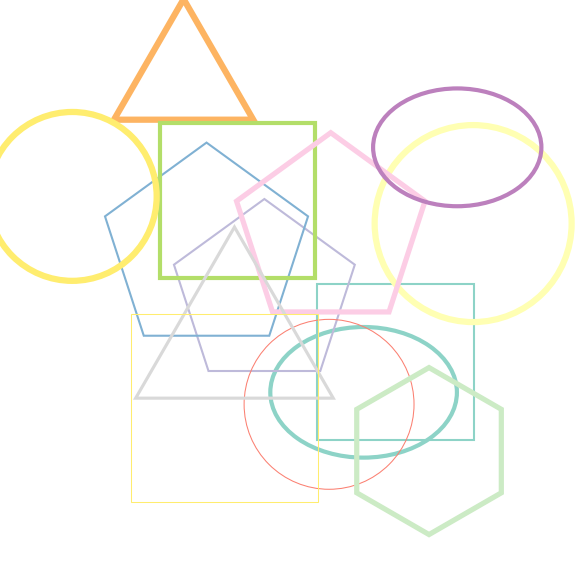[{"shape": "square", "thickness": 1, "radius": 0.68, "center": [0.684, 0.372]}, {"shape": "oval", "thickness": 2, "radius": 0.81, "center": [0.63, 0.32]}, {"shape": "circle", "thickness": 3, "radius": 0.85, "center": [0.819, 0.612]}, {"shape": "pentagon", "thickness": 1, "radius": 0.82, "center": [0.458, 0.49]}, {"shape": "circle", "thickness": 0.5, "radius": 0.74, "center": [0.57, 0.299]}, {"shape": "pentagon", "thickness": 1, "radius": 0.92, "center": [0.358, 0.567]}, {"shape": "triangle", "thickness": 3, "radius": 0.7, "center": [0.318, 0.861]}, {"shape": "square", "thickness": 2, "radius": 0.67, "center": [0.412, 0.652]}, {"shape": "pentagon", "thickness": 2.5, "radius": 0.86, "center": [0.573, 0.598]}, {"shape": "triangle", "thickness": 1.5, "radius": 0.99, "center": [0.406, 0.408]}, {"shape": "oval", "thickness": 2, "radius": 0.73, "center": [0.792, 0.744]}, {"shape": "hexagon", "thickness": 2.5, "radius": 0.72, "center": [0.743, 0.218]}, {"shape": "square", "thickness": 0.5, "radius": 0.81, "center": [0.389, 0.293]}, {"shape": "circle", "thickness": 3, "radius": 0.73, "center": [0.125, 0.659]}]